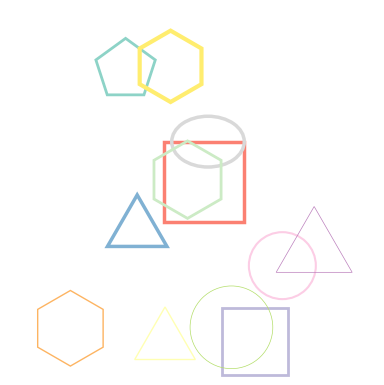[{"shape": "pentagon", "thickness": 2, "radius": 0.41, "center": [0.326, 0.819]}, {"shape": "triangle", "thickness": 1, "radius": 0.45, "center": [0.429, 0.112]}, {"shape": "square", "thickness": 2, "radius": 0.43, "center": [0.662, 0.113]}, {"shape": "square", "thickness": 2.5, "radius": 0.52, "center": [0.53, 0.526]}, {"shape": "triangle", "thickness": 2.5, "radius": 0.45, "center": [0.356, 0.405]}, {"shape": "hexagon", "thickness": 1, "radius": 0.49, "center": [0.183, 0.147]}, {"shape": "circle", "thickness": 0.5, "radius": 0.54, "center": [0.601, 0.15]}, {"shape": "circle", "thickness": 1.5, "radius": 0.43, "center": [0.733, 0.31]}, {"shape": "oval", "thickness": 2.5, "radius": 0.47, "center": [0.54, 0.632]}, {"shape": "triangle", "thickness": 0.5, "radius": 0.57, "center": [0.816, 0.35]}, {"shape": "hexagon", "thickness": 2, "radius": 0.5, "center": [0.487, 0.533]}, {"shape": "hexagon", "thickness": 3, "radius": 0.46, "center": [0.443, 0.828]}]